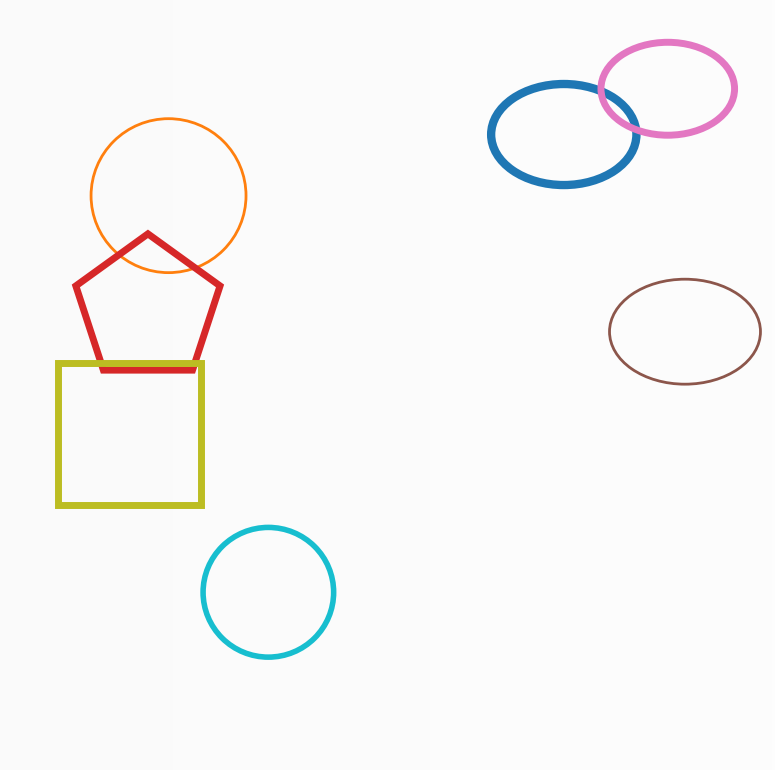[{"shape": "oval", "thickness": 3, "radius": 0.47, "center": [0.727, 0.825]}, {"shape": "circle", "thickness": 1, "radius": 0.5, "center": [0.217, 0.746]}, {"shape": "pentagon", "thickness": 2.5, "radius": 0.49, "center": [0.191, 0.598]}, {"shape": "oval", "thickness": 1, "radius": 0.49, "center": [0.884, 0.569]}, {"shape": "oval", "thickness": 2.5, "radius": 0.43, "center": [0.862, 0.885]}, {"shape": "square", "thickness": 2.5, "radius": 0.46, "center": [0.167, 0.436]}, {"shape": "circle", "thickness": 2, "radius": 0.42, "center": [0.346, 0.231]}]